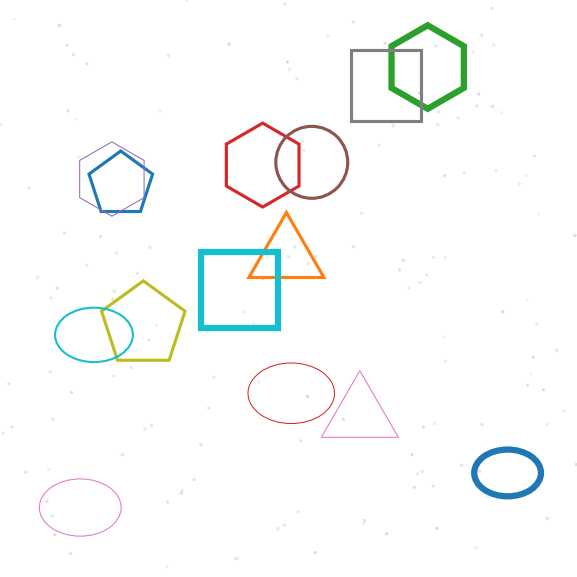[{"shape": "pentagon", "thickness": 1.5, "radius": 0.29, "center": [0.209, 0.68]}, {"shape": "oval", "thickness": 3, "radius": 0.29, "center": [0.879, 0.18]}, {"shape": "triangle", "thickness": 1.5, "radius": 0.38, "center": [0.496, 0.556]}, {"shape": "hexagon", "thickness": 3, "radius": 0.36, "center": [0.741, 0.883]}, {"shape": "oval", "thickness": 0.5, "radius": 0.37, "center": [0.504, 0.318]}, {"shape": "hexagon", "thickness": 1.5, "radius": 0.36, "center": [0.455, 0.713]}, {"shape": "hexagon", "thickness": 0.5, "radius": 0.32, "center": [0.194, 0.689]}, {"shape": "circle", "thickness": 1.5, "radius": 0.31, "center": [0.54, 0.718]}, {"shape": "oval", "thickness": 0.5, "radius": 0.35, "center": [0.139, 0.12]}, {"shape": "triangle", "thickness": 0.5, "radius": 0.38, "center": [0.623, 0.28]}, {"shape": "square", "thickness": 1.5, "radius": 0.3, "center": [0.669, 0.851]}, {"shape": "pentagon", "thickness": 1.5, "radius": 0.38, "center": [0.248, 0.437]}, {"shape": "oval", "thickness": 1, "radius": 0.34, "center": [0.163, 0.419]}, {"shape": "square", "thickness": 3, "radius": 0.33, "center": [0.415, 0.496]}]